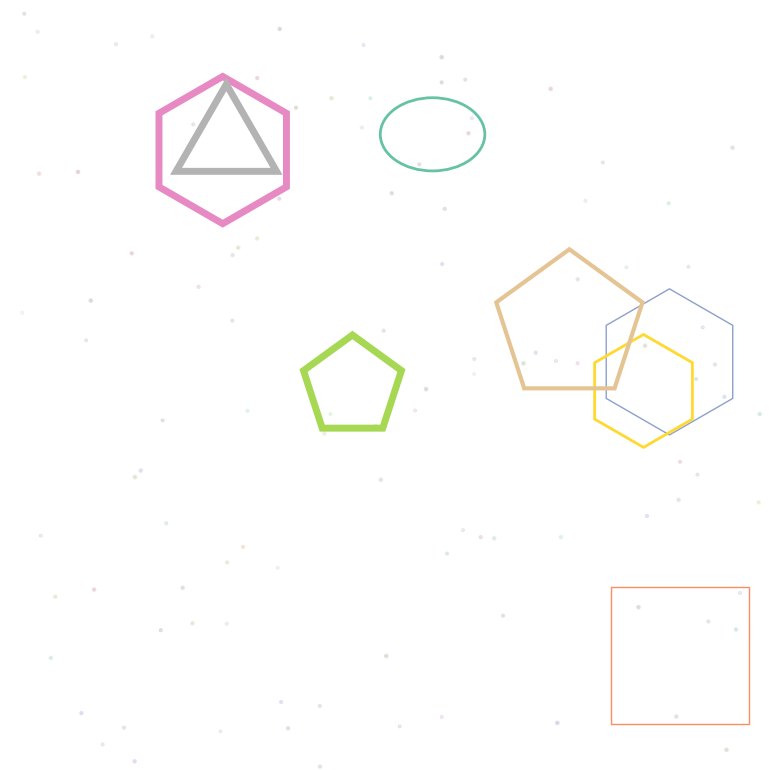[{"shape": "oval", "thickness": 1, "radius": 0.34, "center": [0.562, 0.826]}, {"shape": "square", "thickness": 0.5, "radius": 0.44, "center": [0.883, 0.148]}, {"shape": "hexagon", "thickness": 0.5, "radius": 0.47, "center": [0.869, 0.53]}, {"shape": "hexagon", "thickness": 2.5, "radius": 0.48, "center": [0.289, 0.805]}, {"shape": "pentagon", "thickness": 2.5, "radius": 0.33, "center": [0.458, 0.498]}, {"shape": "hexagon", "thickness": 1, "radius": 0.37, "center": [0.836, 0.492]}, {"shape": "pentagon", "thickness": 1.5, "radius": 0.5, "center": [0.739, 0.576]}, {"shape": "triangle", "thickness": 2.5, "radius": 0.38, "center": [0.294, 0.815]}]